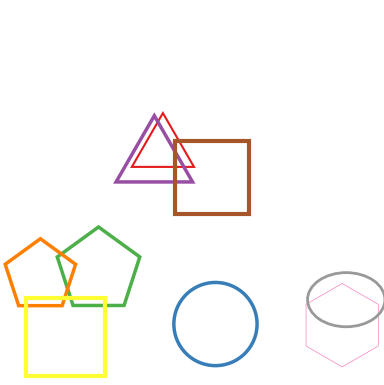[{"shape": "triangle", "thickness": 1.5, "radius": 0.47, "center": [0.423, 0.613]}, {"shape": "circle", "thickness": 2.5, "radius": 0.54, "center": [0.56, 0.158]}, {"shape": "pentagon", "thickness": 2.5, "radius": 0.56, "center": [0.256, 0.298]}, {"shape": "triangle", "thickness": 2.5, "radius": 0.57, "center": [0.401, 0.585]}, {"shape": "pentagon", "thickness": 2.5, "radius": 0.48, "center": [0.105, 0.284]}, {"shape": "square", "thickness": 3, "radius": 0.51, "center": [0.171, 0.125]}, {"shape": "square", "thickness": 3, "radius": 0.48, "center": [0.55, 0.539]}, {"shape": "hexagon", "thickness": 0.5, "radius": 0.54, "center": [0.889, 0.155]}, {"shape": "oval", "thickness": 2, "radius": 0.5, "center": [0.899, 0.222]}]